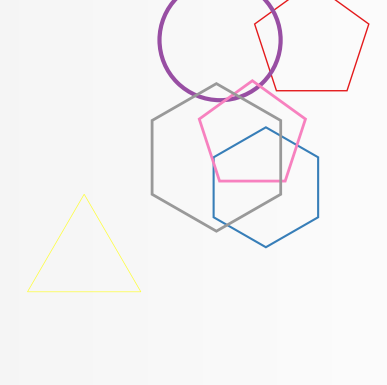[{"shape": "pentagon", "thickness": 1, "radius": 0.77, "center": [0.804, 0.89]}, {"shape": "hexagon", "thickness": 1.5, "radius": 0.78, "center": [0.686, 0.514]}, {"shape": "circle", "thickness": 3, "radius": 0.78, "center": [0.568, 0.896]}, {"shape": "triangle", "thickness": 0.5, "radius": 0.84, "center": [0.217, 0.327]}, {"shape": "pentagon", "thickness": 2, "radius": 0.72, "center": [0.651, 0.646]}, {"shape": "hexagon", "thickness": 2, "radius": 0.96, "center": [0.558, 0.591]}]